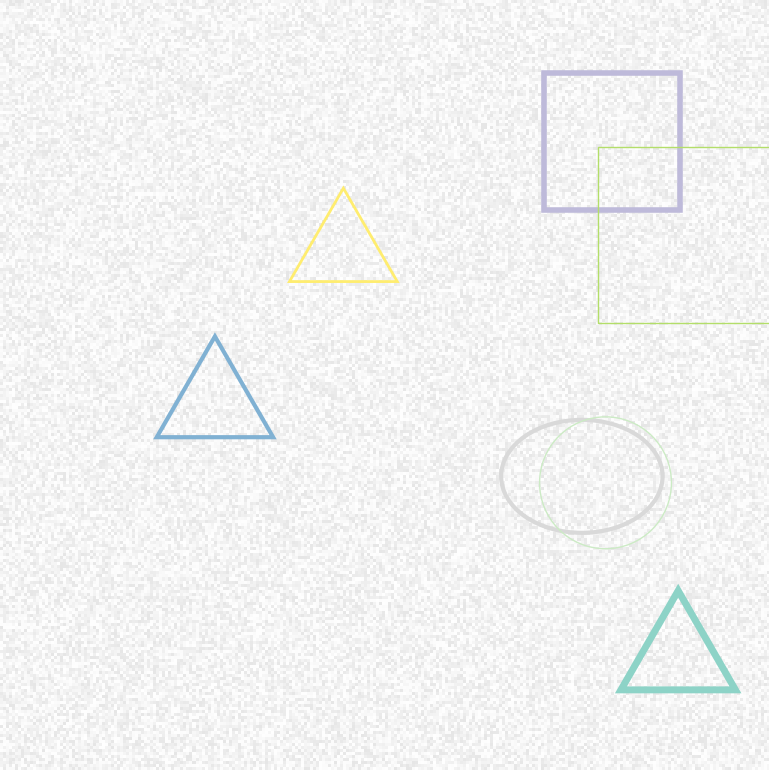[{"shape": "triangle", "thickness": 2.5, "radius": 0.43, "center": [0.881, 0.147]}, {"shape": "square", "thickness": 2, "radius": 0.44, "center": [0.795, 0.816]}, {"shape": "triangle", "thickness": 1.5, "radius": 0.44, "center": [0.279, 0.476]}, {"shape": "square", "thickness": 0.5, "radius": 0.57, "center": [0.89, 0.694]}, {"shape": "oval", "thickness": 1.5, "radius": 0.52, "center": [0.756, 0.381]}, {"shape": "circle", "thickness": 0.5, "radius": 0.43, "center": [0.786, 0.373]}, {"shape": "triangle", "thickness": 1, "radius": 0.4, "center": [0.446, 0.675]}]